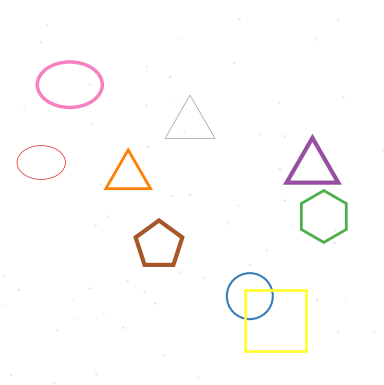[{"shape": "oval", "thickness": 0.5, "radius": 0.31, "center": [0.107, 0.578]}, {"shape": "circle", "thickness": 1.5, "radius": 0.3, "center": [0.649, 0.231]}, {"shape": "hexagon", "thickness": 2, "radius": 0.34, "center": [0.841, 0.438]}, {"shape": "triangle", "thickness": 3, "radius": 0.39, "center": [0.812, 0.564]}, {"shape": "triangle", "thickness": 2, "radius": 0.34, "center": [0.333, 0.543]}, {"shape": "square", "thickness": 2, "radius": 0.4, "center": [0.716, 0.166]}, {"shape": "pentagon", "thickness": 3, "radius": 0.32, "center": [0.413, 0.364]}, {"shape": "oval", "thickness": 2.5, "radius": 0.42, "center": [0.181, 0.78]}, {"shape": "triangle", "thickness": 0.5, "radius": 0.38, "center": [0.494, 0.678]}]